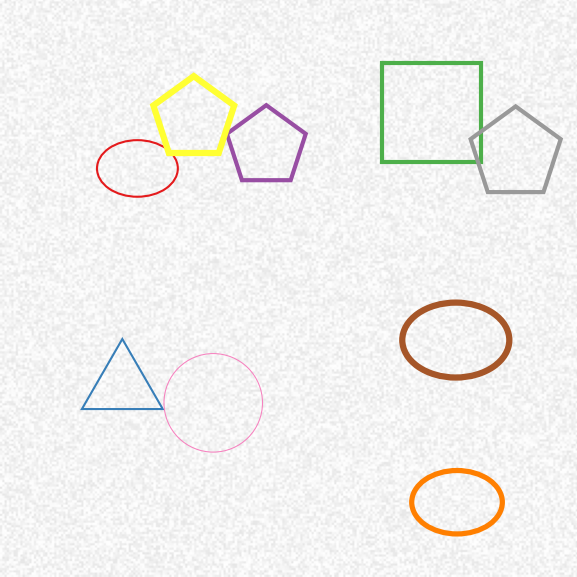[{"shape": "oval", "thickness": 1, "radius": 0.35, "center": [0.238, 0.707]}, {"shape": "triangle", "thickness": 1, "radius": 0.4, "center": [0.212, 0.331]}, {"shape": "square", "thickness": 2, "radius": 0.43, "center": [0.747, 0.804]}, {"shape": "pentagon", "thickness": 2, "radius": 0.36, "center": [0.461, 0.745]}, {"shape": "oval", "thickness": 2.5, "radius": 0.39, "center": [0.791, 0.129]}, {"shape": "pentagon", "thickness": 3, "radius": 0.37, "center": [0.336, 0.794]}, {"shape": "oval", "thickness": 3, "radius": 0.46, "center": [0.789, 0.41]}, {"shape": "circle", "thickness": 0.5, "radius": 0.43, "center": [0.369, 0.302]}, {"shape": "pentagon", "thickness": 2, "radius": 0.41, "center": [0.893, 0.733]}]